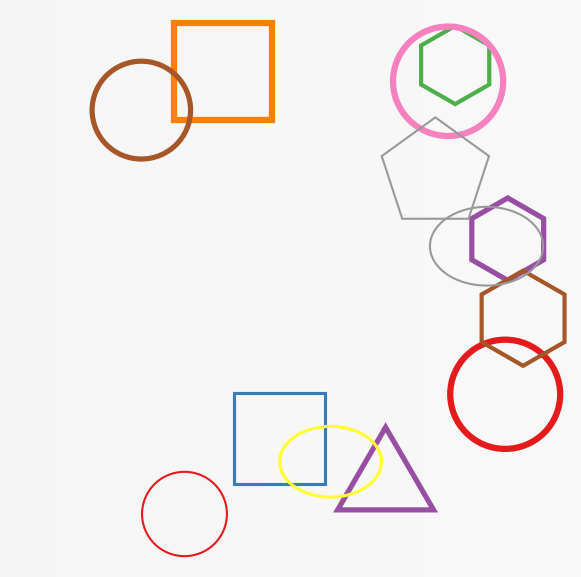[{"shape": "circle", "thickness": 1, "radius": 0.37, "center": [0.317, 0.109]}, {"shape": "circle", "thickness": 3, "radius": 0.47, "center": [0.869, 0.316]}, {"shape": "square", "thickness": 1.5, "radius": 0.39, "center": [0.48, 0.24]}, {"shape": "hexagon", "thickness": 2, "radius": 0.34, "center": [0.783, 0.887]}, {"shape": "hexagon", "thickness": 2.5, "radius": 0.36, "center": [0.874, 0.585]}, {"shape": "triangle", "thickness": 2.5, "radius": 0.48, "center": [0.663, 0.164]}, {"shape": "square", "thickness": 3, "radius": 0.42, "center": [0.383, 0.875]}, {"shape": "oval", "thickness": 1.5, "radius": 0.44, "center": [0.569, 0.2]}, {"shape": "circle", "thickness": 2.5, "radius": 0.42, "center": [0.243, 0.808]}, {"shape": "hexagon", "thickness": 2, "radius": 0.41, "center": [0.9, 0.448]}, {"shape": "circle", "thickness": 3, "radius": 0.47, "center": [0.771, 0.858]}, {"shape": "pentagon", "thickness": 1, "radius": 0.49, "center": [0.749, 0.699]}, {"shape": "oval", "thickness": 1, "radius": 0.49, "center": [0.837, 0.573]}]